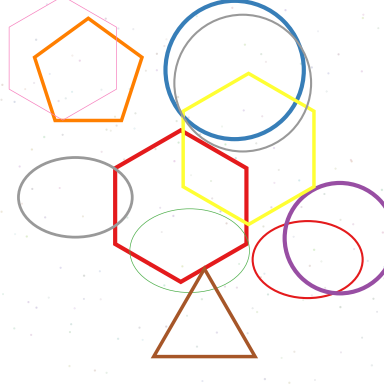[{"shape": "hexagon", "thickness": 3, "radius": 0.98, "center": [0.47, 0.465]}, {"shape": "oval", "thickness": 1.5, "radius": 0.71, "center": [0.799, 0.326]}, {"shape": "circle", "thickness": 3, "radius": 0.9, "center": [0.609, 0.818]}, {"shape": "oval", "thickness": 0.5, "radius": 0.78, "center": [0.493, 0.349]}, {"shape": "circle", "thickness": 3, "radius": 0.72, "center": [0.883, 0.381]}, {"shape": "pentagon", "thickness": 2.5, "radius": 0.73, "center": [0.229, 0.806]}, {"shape": "hexagon", "thickness": 2.5, "radius": 0.98, "center": [0.646, 0.613]}, {"shape": "triangle", "thickness": 2.5, "radius": 0.76, "center": [0.531, 0.15]}, {"shape": "hexagon", "thickness": 0.5, "radius": 0.81, "center": [0.163, 0.849]}, {"shape": "oval", "thickness": 2, "radius": 0.74, "center": [0.196, 0.487]}, {"shape": "circle", "thickness": 1.5, "radius": 0.89, "center": [0.63, 0.784]}]